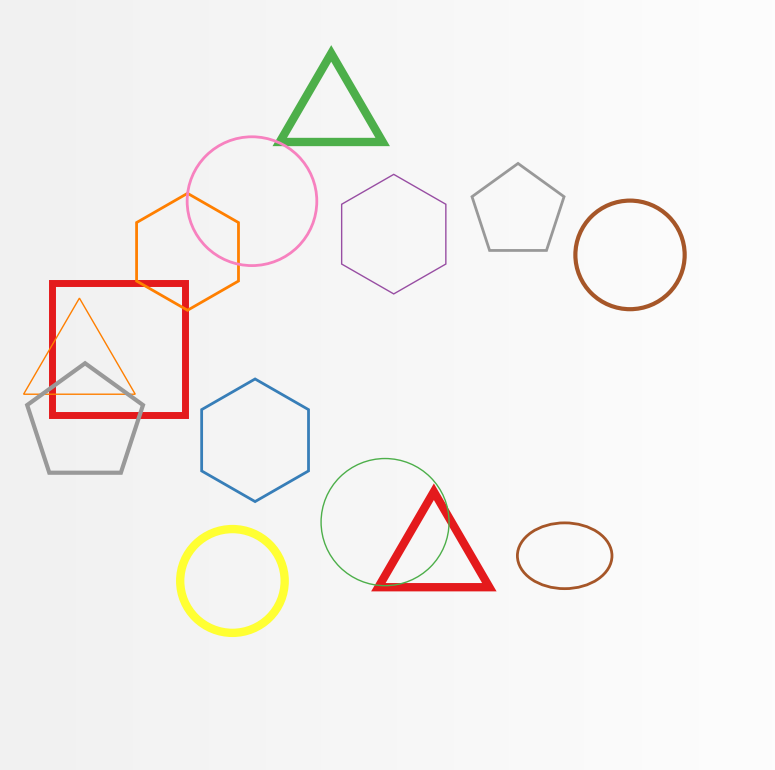[{"shape": "triangle", "thickness": 3, "radius": 0.41, "center": [0.56, 0.279]}, {"shape": "square", "thickness": 2.5, "radius": 0.43, "center": [0.153, 0.547]}, {"shape": "hexagon", "thickness": 1, "radius": 0.4, "center": [0.329, 0.428]}, {"shape": "triangle", "thickness": 3, "radius": 0.38, "center": [0.427, 0.854]}, {"shape": "circle", "thickness": 0.5, "radius": 0.41, "center": [0.497, 0.322]}, {"shape": "hexagon", "thickness": 0.5, "radius": 0.39, "center": [0.508, 0.696]}, {"shape": "hexagon", "thickness": 1, "radius": 0.38, "center": [0.242, 0.673]}, {"shape": "triangle", "thickness": 0.5, "radius": 0.42, "center": [0.102, 0.53]}, {"shape": "circle", "thickness": 3, "radius": 0.34, "center": [0.3, 0.245]}, {"shape": "circle", "thickness": 1.5, "radius": 0.35, "center": [0.813, 0.669]}, {"shape": "oval", "thickness": 1, "radius": 0.31, "center": [0.729, 0.278]}, {"shape": "circle", "thickness": 1, "radius": 0.42, "center": [0.325, 0.739]}, {"shape": "pentagon", "thickness": 1.5, "radius": 0.39, "center": [0.11, 0.45]}, {"shape": "pentagon", "thickness": 1, "radius": 0.31, "center": [0.668, 0.725]}]